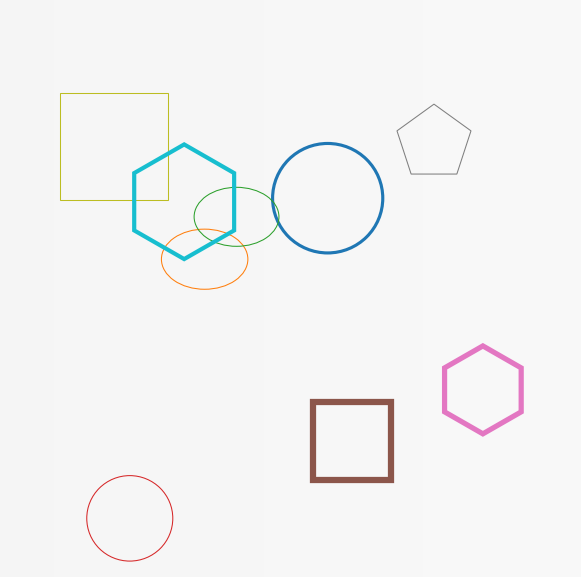[{"shape": "circle", "thickness": 1.5, "radius": 0.47, "center": [0.564, 0.656]}, {"shape": "oval", "thickness": 0.5, "radius": 0.37, "center": [0.352, 0.55]}, {"shape": "oval", "thickness": 0.5, "radius": 0.36, "center": [0.407, 0.624]}, {"shape": "circle", "thickness": 0.5, "radius": 0.37, "center": [0.223, 0.102]}, {"shape": "square", "thickness": 3, "radius": 0.34, "center": [0.606, 0.236]}, {"shape": "hexagon", "thickness": 2.5, "radius": 0.38, "center": [0.831, 0.324]}, {"shape": "pentagon", "thickness": 0.5, "radius": 0.33, "center": [0.747, 0.752]}, {"shape": "square", "thickness": 0.5, "radius": 0.46, "center": [0.196, 0.746]}, {"shape": "hexagon", "thickness": 2, "radius": 0.5, "center": [0.317, 0.65]}]